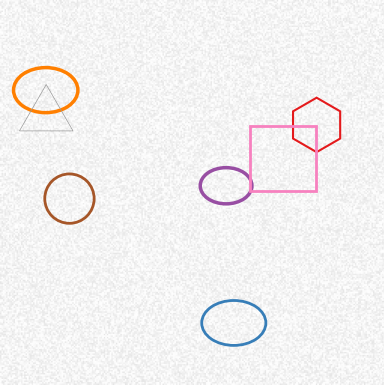[{"shape": "hexagon", "thickness": 1.5, "radius": 0.35, "center": [0.822, 0.676]}, {"shape": "oval", "thickness": 2, "radius": 0.42, "center": [0.607, 0.161]}, {"shape": "oval", "thickness": 2.5, "radius": 0.34, "center": [0.587, 0.518]}, {"shape": "oval", "thickness": 2.5, "radius": 0.42, "center": [0.119, 0.766]}, {"shape": "circle", "thickness": 2, "radius": 0.32, "center": [0.18, 0.484]}, {"shape": "square", "thickness": 2, "radius": 0.43, "center": [0.735, 0.589]}, {"shape": "triangle", "thickness": 0.5, "radius": 0.4, "center": [0.12, 0.7]}]